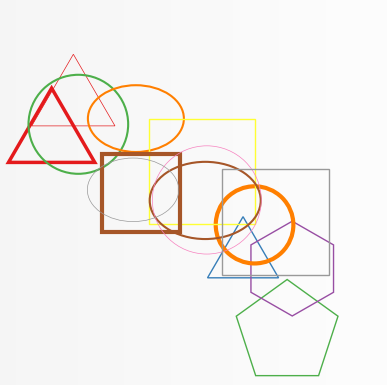[{"shape": "triangle", "thickness": 0.5, "radius": 0.62, "center": [0.189, 0.735]}, {"shape": "triangle", "thickness": 2.5, "radius": 0.64, "center": [0.133, 0.642]}, {"shape": "triangle", "thickness": 1, "radius": 0.53, "center": [0.627, 0.331]}, {"shape": "pentagon", "thickness": 1, "radius": 0.69, "center": [0.741, 0.136]}, {"shape": "circle", "thickness": 1.5, "radius": 0.64, "center": [0.202, 0.677]}, {"shape": "hexagon", "thickness": 1, "radius": 0.62, "center": [0.754, 0.302]}, {"shape": "circle", "thickness": 3, "radius": 0.5, "center": [0.657, 0.416]}, {"shape": "oval", "thickness": 1.5, "radius": 0.62, "center": [0.351, 0.692]}, {"shape": "square", "thickness": 1, "radius": 0.68, "center": [0.52, 0.554]}, {"shape": "square", "thickness": 3, "radius": 0.51, "center": [0.364, 0.498]}, {"shape": "oval", "thickness": 1.5, "radius": 0.72, "center": [0.53, 0.479]}, {"shape": "circle", "thickness": 0.5, "radius": 0.7, "center": [0.534, 0.481]}, {"shape": "square", "thickness": 1, "radius": 0.69, "center": [0.711, 0.425]}, {"shape": "oval", "thickness": 0.5, "radius": 0.59, "center": [0.343, 0.507]}]